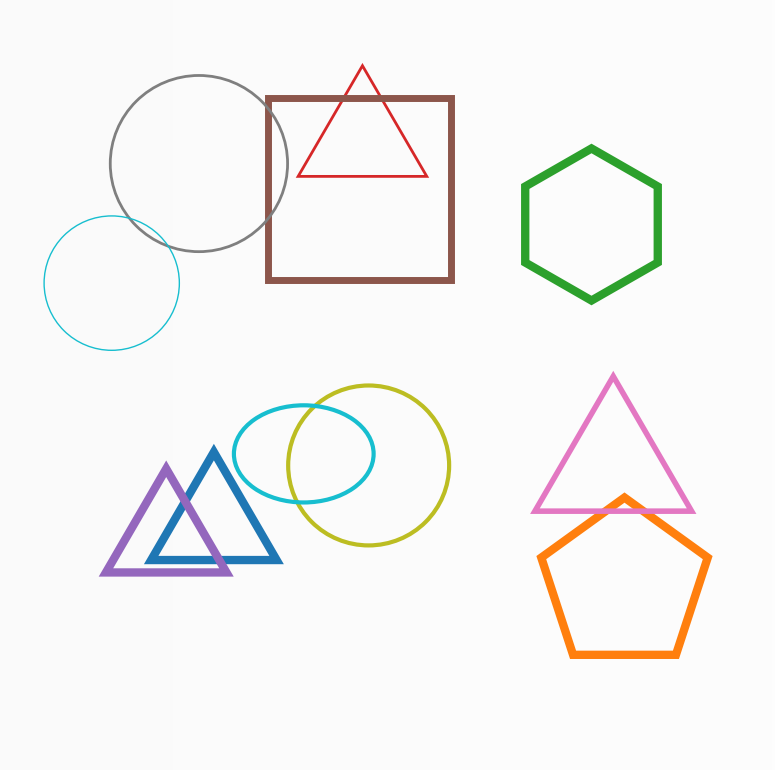[{"shape": "triangle", "thickness": 3, "radius": 0.47, "center": [0.276, 0.319]}, {"shape": "pentagon", "thickness": 3, "radius": 0.56, "center": [0.806, 0.241]}, {"shape": "hexagon", "thickness": 3, "radius": 0.49, "center": [0.763, 0.708]}, {"shape": "triangle", "thickness": 1, "radius": 0.48, "center": [0.468, 0.819]}, {"shape": "triangle", "thickness": 3, "radius": 0.45, "center": [0.214, 0.301]}, {"shape": "square", "thickness": 2.5, "radius": 0.59, "center": [0.464, 0.754]}, {"shape": "triangle", "thickness": 2, "radius": 0.58, "center": [0.791, 0.395]}, {"shape": "circle", "thickness": 1, "radius": 0.57, "center": [0.257, 0.788]}, {"shape": "circle", "thickness": 1.5, "radius": 0.52, "center": [0.476, 0.396]}, {"shape": "circle", "thickness": 0.5, "radius": 0.44, "center": [0.144, 0.632]}, {"shape": "oval", "thickness": 1.5, "radius": 0.45, "center": [0.392, 0.411]}]